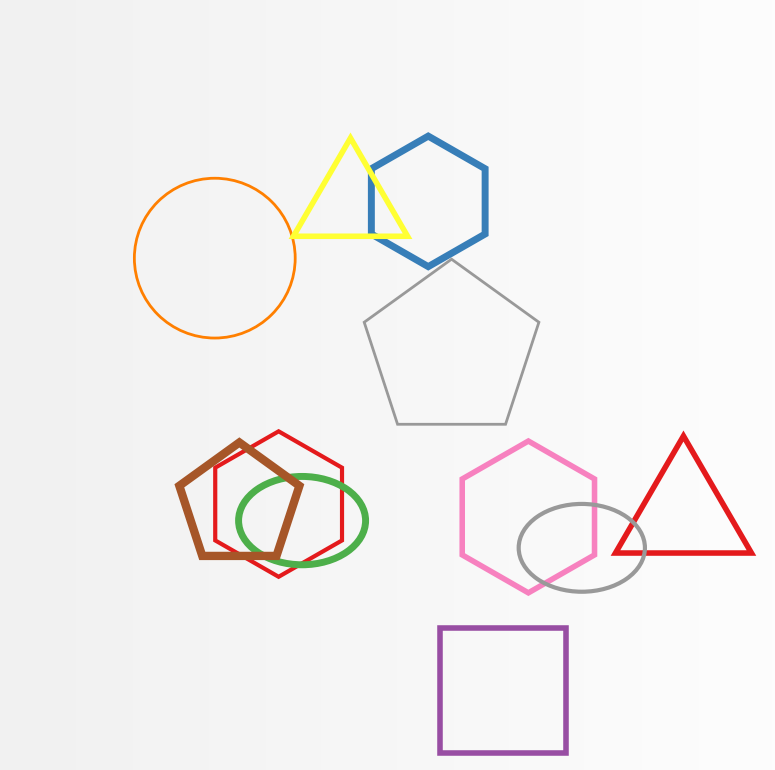[{"shape": "hexagon", "thickness": 1.5, "radius": 0.47, "center": [0.36, 0.345]}, {"shape": "triangle", "thickness": 2, "radius": 0.51, "center": [0.882, 0.332]}, {"shape": "hexagon", "thickness": 2.5, "radius": 0.42, "center": [0.553, 0.738]}, {"shape": "oval", "thickness": 2.5, "radius": 0.41, "center": [0.39, 0.324]}, {"shape": "square", "thickness": 2, "radius": 0.4, "center": [0.649, 0.103]}, {"shape": "circle", "thickness": 1, "radius": 0.52, "center": [0.277, 0.665]}, {"shape": "triangle", "thickness": 2, "radius": 0.43, "center": [0.452, 0.736]}, {"shape": "pentagon", "thickness": 3, "radius": 0.41, "center": [0.309, 0.344]}, {"shape": "hexagon", "thickness": 2, "radius": 0.49, "center": [0.682, 0.329]}, {"shape": "oval", "thickness": 1.5, "radius": 0.41, "center": [0.751, 0.289]}, {"shape": "pentagon", "thickness": 1, "radius": 0.59, "center": [0.583, 0.545]}]